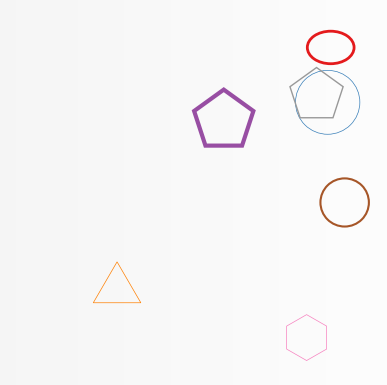[{"shape": "oval", "thickness": 2, "radius": 0.3, "center": [0.853, 0.877]}, {"shape": "circle", "thickness": 0.5, "radius": 0.42, "center": [0.846, 0.734]}, {"shape": "pentagon", "thickness": 3, "radius": 0.4, "center": [0.577, 0.687]}, {"shape": "triangle", "thickness": 0.5, "radius": 0.35, "center": [0.302, 0.249]}, {"shape": "circle", "thickness": 1.5, "radius": 0.31, "center": [0.889, 0.474]}, {"shape": "hexagon", "thickness": 0.5, "radius": 0.3, "center": [0.791, 0.123]}, {"shape": "pentagon", "thickness": 1, "radius": 0.36, "center": [0.817, 0.752]}]